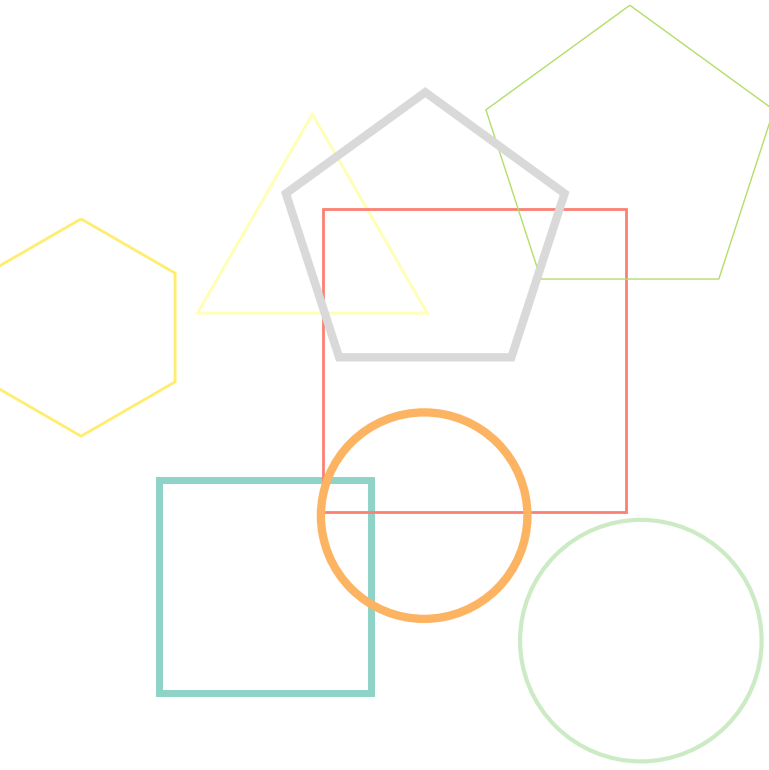[{"shape": "square", "thickness": 2.5, "radius": 0.69, "center": [0.344, 0.239]}, {"shape": "triangle", "thickness": 1, "radius": 0.86, "center": [0.406, 0.68]}, {"shape": "square", "thickness": 1, "radius": 0.98, "center": [0.616, 0.532]}, {"shape": "circle", "thickness": 3, "radius": 0.67, "center": [0.551, 0.33]}, {"shape": "pentagon", "thickness": 0.5, "radius": 0.98, "center": [0.818, 0.797]}, {"shape": "pentagon", "thickness": 3, "radius": 0.95, "center": [0.552, 0.69]}, {"shape": "circle", "thickness": 1.5, "radius": 0.78, "center": [0.832, 0.168]}, {"shape": "hexagon", "thickness": 1, "radius": 0.71, "center": [0.105, 0.575]}]